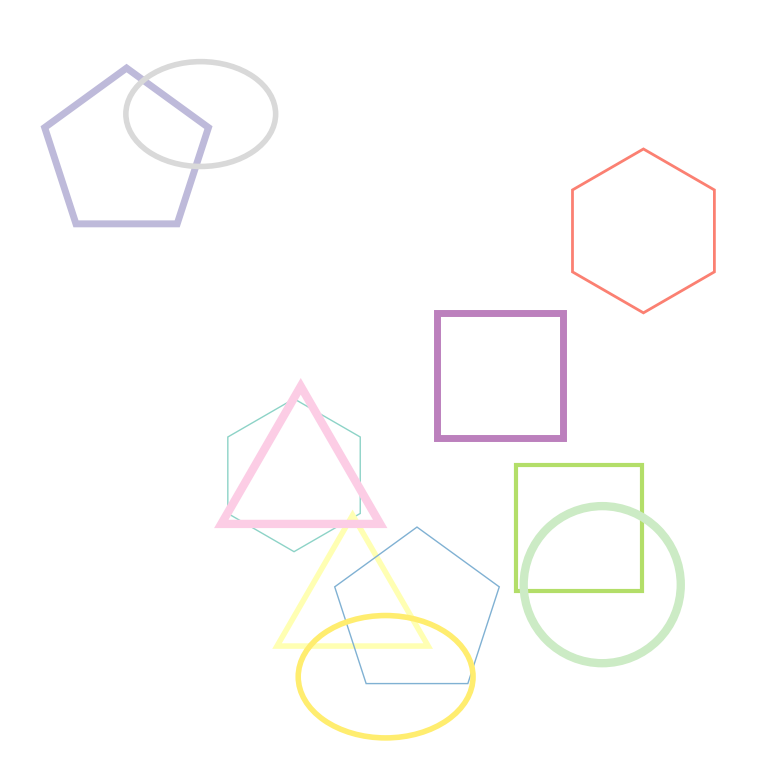[{"shape": "hexagon", "thickness": 0.5, "radius": 0.5, "center": [0.382, 0.383]}, {"shape": "triangle", "thickness": 2, "radius": 0.57, "center": [0.458, 0.218]}, {"shape": "pentagon", "thickness": 2.5, "radius": 0.56, "center": [0.164, 0.8]}, {"shape": "hexagon", "thickness": 1, "radius": 0.53, "center": [0.836, 0.7]}, {"shape": "pentagon", "thickness": 0.5, "radius": 0.56, "center": [0.542, 0.203]}, {"shape": "square", "thickness": 1.5, "radius": 0.41, "center": [0.752, 0.314]}, {"shape": "triangle", "thickness": 3, "radius": 0.6, "center": [0.391, 0.379]}, {"shape": "oval", "thickness": 2, "radius": 0.49, "center": [0.261, 0.852]}, {"shape": "square", "thickness": 2.5, "radius": 0.41, "center": [0.649, 0.512]}, {"shape": "circle", "thickness": 3, "radius": 0.51, "center": [0.782, 0.241]}, {"shape": "oval", "thickness": 2, "radius": 0.57, "center": [0.501, 0.121]}]